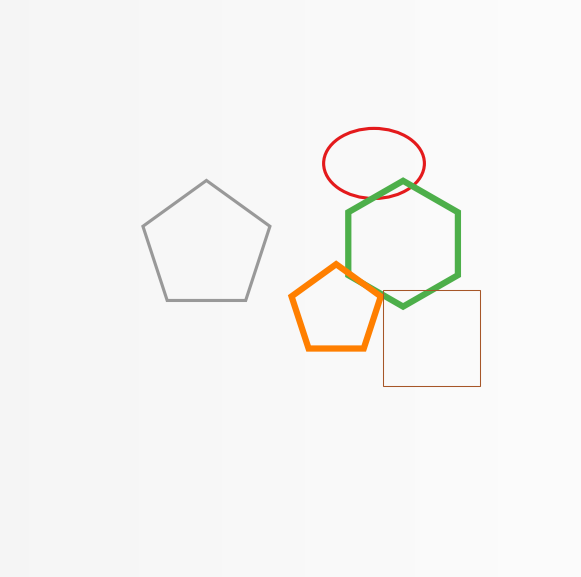[{"shape": "oval", "thickness": 1.5, "radius": 0.43, "center": [0.643, 0.716]}, {"shape": "hexagon", "thickness": 3, "radius": 0.54, "center": [0.694, 0.577]}, {"shape": "pentagon", "thickness": 3, "radius": 0.4, "center": [0.578, 0.461]}, {"shape": "square", "thickness": 0.5, "radius": 0.42, "center": [0.742, 0.414]}, {"shape": "pentagon", "thickness": 1.5, "radius": 0.57, "center": [0.355, 0.572]}]